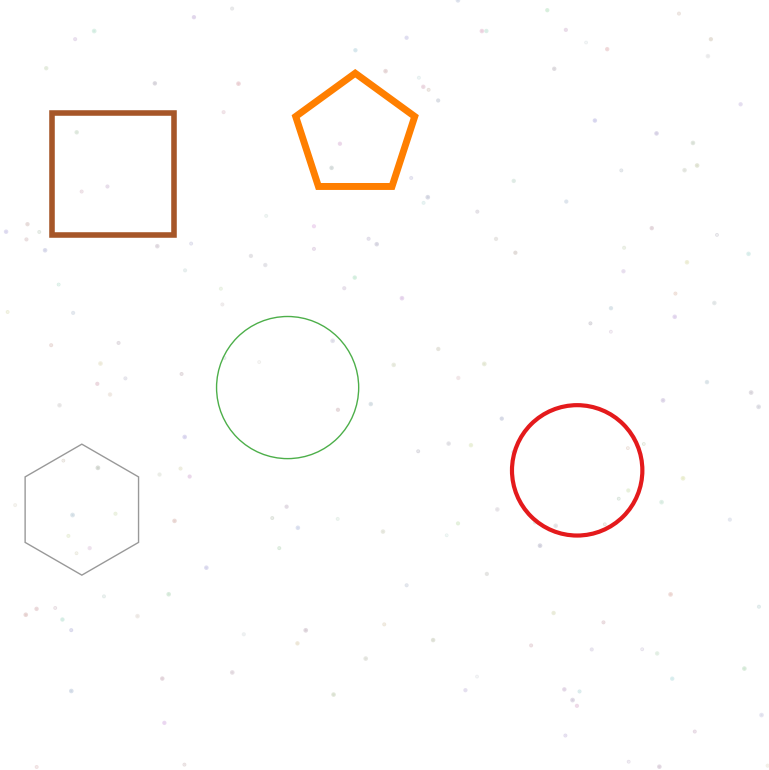[{"shape": "circle", "thickness": 1.5, "radius": 0.42, "center": [0.75, 0.389]}, {"shape": "circle", "thickness": 0.5, "radius": 0.46, "center": [0.374, 0.497]}, {"shape": "pentagon", "thickness": 2.5, "radius": 0.41, "center": [0.461, 0.824]}, {"shape": "square", "thickness": 2, "radius": 0.4, "center": [0.146, 0.775]}, {"shape": "hexagon", "thickness": 0.5, "radius": 0.43, "center": [0.106, 0.338]}]